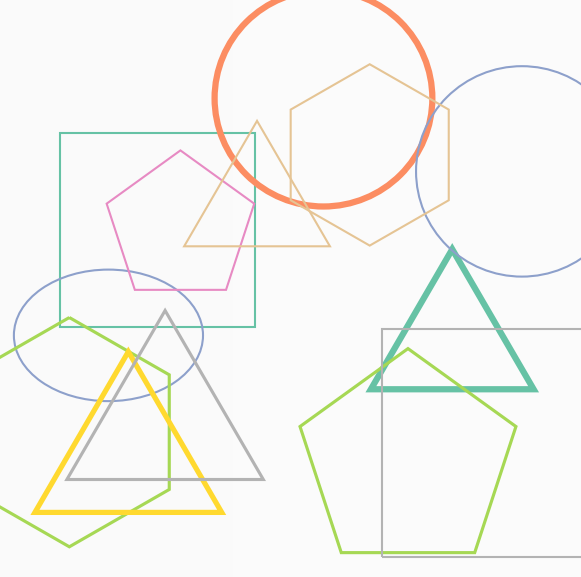[{"shape": "triangle", "thickness": 3, "radius": 0.81, "center": [0.778, 0.406]}, {"shape": "square", "thickness": 1, "radius": 0.84, "center": [0.271, 0.6]}, {"shape": "circle", "thickness": 3, "radius": 0.94, "center": [0.557, 0.829]}, {"shape": "oval", "thickness": 1, "radius": 0.81, "center": [0.187, 0.418]}, {"shape": "circle", "thickness": 1, "radius": 0.91, "center": [0.898, 0.702]}, {"shape": "pentagon", "thickness": 1, "radius": 0.67, "center": [0.31, 0.605]}, {"shape": "hexagon", "thickness": 1.5, "radius": 0.99, "center": [0.119, 0.251]}, {"shape": "pentagon", "thickness": 1.5, "radius": 0.98, "center": [0.702, 0.2]}, {"shape": "triangle", "thickness": 2.5, "radius": 0.93, "center": [0.221, 0.205]}, {"shape": "triangle", "thickness": 1, "radius": 0.72, "center": [0.442, 0.645]}, {"shape": "hexagon", "thickness": 1, "radius": 0.79, "center": [0.636, 0.731]}, {"shape": "triangle", "thickness": 1.5, "radius": 0.98, "center": [0.284, 0.266]}, {"shape": "square", "thickness": 1, "radius": 0.99, "center": [0.854, 0.232]}]